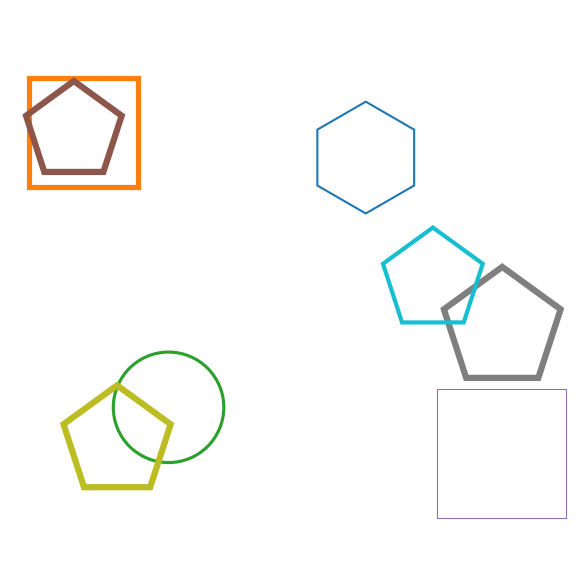[{"shape": "hexagon", "thickness": 1, "radius": 0.48, "center": [0.633, 0.726]}, {"shape": "square", "thickness": 2.5, "radius": 0.47, "center": [0.145, 0.769]}, {"shape": "circle", "thickness": 1.5, "radius": 0.48, "center": [0.292, 0.294]}, {"shape": "square", "thickness": 0.5, "radius": 0.56, "center": [0.868, 0.214]}, {"shape": "pentagon", "thickness": 3, "radius": 0.44, "center": [0.128, 0.772]}, {"shape": "pentagon", "thickness": 3, "radius": 0.53, "center": [0.87, 0.431]}, {"shape": "pentagon", "thickness": 3, "radius": 0.49, "center": [0.203, 0.234]}, {"shape": "pentagon", "thickness": 2, "radius": 0.45, "center": [0.75, 0.514]}]